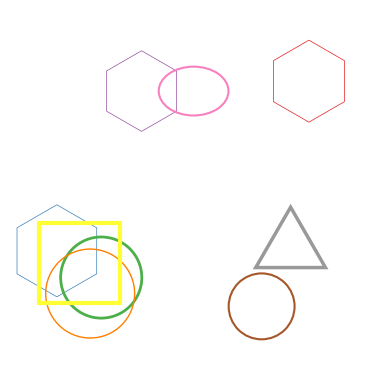[{"shape": "hexagon", "thickness": 0.5, "radius": 0.53, "center": [0.802, 0.789]}, {"shape": "hexagon", "thickness": 0.5, "radius": 0.6, "center": [0.148, 0.349]}, {"shape": "circle", "thickness": 2, "radius": 0.53, "center": [0.263, 0.279]}, {"shape": "hexagon", "thickness": 0.5, "radius": 0.52, "center": [0.368, 0.763]}, {"shape": "circle", "thickness": 1, "radius": 0.58, "center": [0.234, 0.238]}, {"shape": "square", "thickness": 3, "radius": 0.52, "center": [0.207, 0.318]}, {"shape": "circle", "thickness": 1.5, "radius": 0.43, "center": [0.68, 0.204]}, {"shape": "oval", "thickness": 1.5, "radius": 0.45, "center": [0.503, 0.763]}, {"shape": "triangle", "thickness": 2.5, "radius": 0.52, "center": [0.755, 0.357]}]